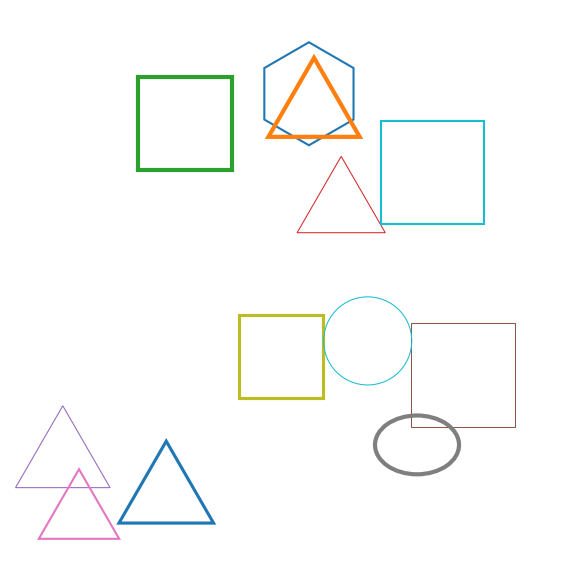[{"shape": "hexagon", "thickness": 1, "radius": 0.45, "center": [0.535, 0.837]}, {"shape": "triangle", "thickness": 1.5, "radius": 0.47, "center": [0.288, 0.141]}, {"shape": "triangle", "thickness": 2, "radius": 0.46, "center": [0.544, 0.808]}, {"shape": "square", "thickness": 2, "radius": 0.4, "center": [0.32, 0.785]}, {"shape": "triangle", "thickness": 0.5, "radius": 0.44, "center": [0.591, 0.64]}, {"shape": "triangle", "thickness": 0.5, "radius": 0.47, "center": [0.109, 0.202]}, {"shape": "square", "thickness": 0.5, "radius": 0.45, "center": [0.802, 0.349]}, {"shape": "triangle", "thickness": 1, "radius": 0.4, "center": [0.137, 0.106]}, {"shape": "oval", "thickness": 2, "radius": 0.36, "center": [0.722, 0.229]}, {"shape": "square", "thickness": 1.5, "radius": 0.36, "center": [0.487, 0.382]}, {"shape": "square", "thickness": 1, "radius": 0.45, "center": [0.749, 0.701]}, {"shape": "circle", "thickness": 0.5, "radius": 0.38, "center": [0.637, 0.409]}]